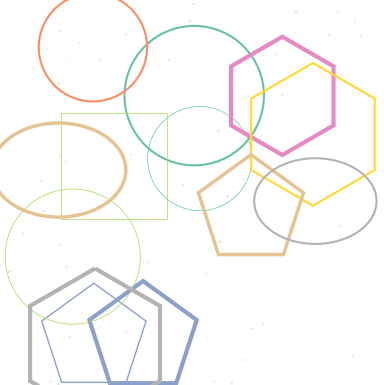[{"shape": "circle", "thickness": 1.5, "radius": 0.91, "center": [0.504, 0.752]}, {"shape": "circle", "thickness": 0.5, "radius": 0.68, "center": [0.519, 0.588]}, {"shape": "circle", "thickness": 1.5, "radius": 0.7, "center": [0.241, 0.877]}, {"shape": "pentagon", "thickness": 1, "radius": 0.71, "center": [0.244, 0.122]}, {"shape": "pentagon", "thickness": 3, "radius": 0.73, "center": [0.372, 0.123]}, {"shape": "hexagon", "thickness": 3, "radius": 0.77, "center": [0.733, 0.751]}, {"shape": "circle", "thickness": 0.5, "radius": 0.88, "center": [0.189, 0.334]}, {"shape": "square", "thickness": 0.5, "radius": 0.69, "center": [0.295, 0.568]}, {"shape": "hexagon", "thickness": 1.5, "radius": 0.93, "center": [0.813, 0.651]}, {"shape": "pentagon", "thickness": 2.5, "radius": 0.72, "center": [0.652, 0.455]}, {"shape": "oval", "thickness": 2.5, "radius": 0.87, "center": [0.152, 0.558]}, {"shape": "oval", "thickness": 1.5, "radius": 0.79, "center": [0.819, 0.478]}, {"shape": "hexagon", "thickness": 3, "radius": 0.97, "center": [0.247, 0.108]}]